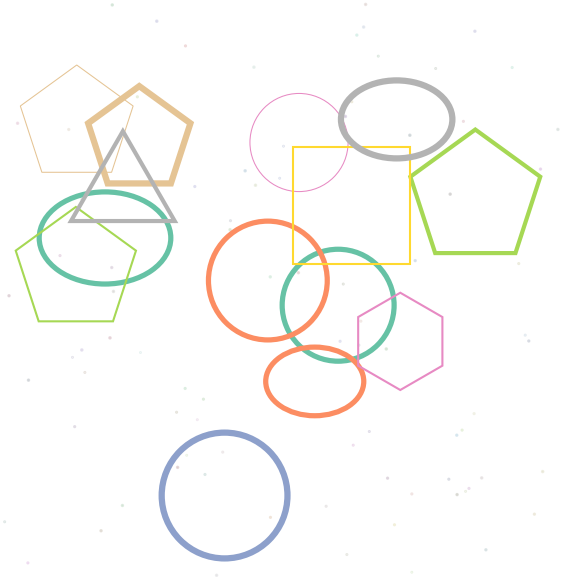[{"shape": "oval", "thickness": 2.5, "radius": 0.57, "center": [0.182, 0.587]}, {"shape": "circle", "thickness": 2.5, "radius": 0.48, "center": [0.586, 0.471]}, {"shape": "circle", "thickness": 2.5, "radius": 0.51, "center": [0.464, 0.513]}, {"shape": "oval", "thickness": 2.5, "radius": 0.42, "center": [0.545, 0.339]}, {"shape": "circle", "thickness": 3, "radius": 0.54, "center": [0.389, 0.141]}, {"shape": "circle", "thickness": 0.5, "radius": 0.42, "center": [0.518, 0.752]}, {"shape": "hexagon", "thickness": 1, "radius": 0.42, "center": [0.693, 0.408]}, {"shape": "pentagon", "thickness": 2, "radius": 0.59, "center": [0.823, 0.657]}, {"shape": "pentagon", "thickness": 1, "radius": 0.55, "center": [0.131, 0.531]}, {"shape": "square", "thickness": 1, "radius": 0.51, "center": [0.608, 0.644]}, {"shape": "pentagon", "thickness": 3, "radius": 0.47, "center": [0.241, 0.757]}, {"shape": "pentagon", "thickness": 0.5, "radius": 0.51, "center": [0.133, 0.784]}, {"shape": "oval", "thickness": 3, "radius": 0.48, "center": [0.687, 0.792]}, {"shape": "triangle", "thickness": 2, "radius": 0.52, "center": [0.213, 0.668]}]